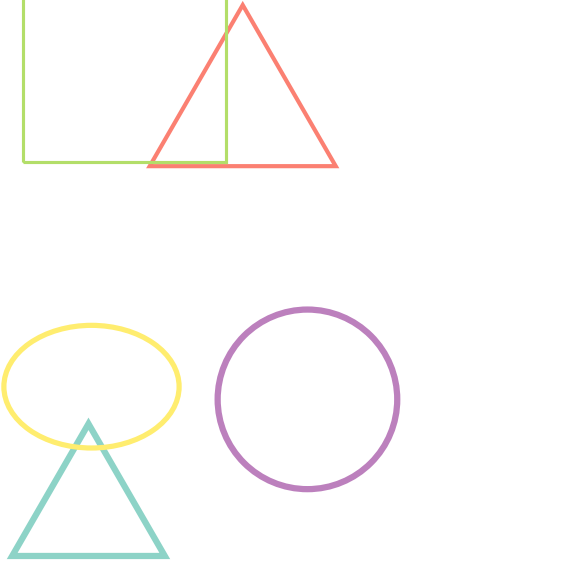[{"shape": "triangle", "thickness": 3, "radius": 0.76, "center": [0.153, 0.113]}, {"shape": "triangle", "thickness": 2, "radius": 0.93, "center": [0.42, 0.804]}, {"shape": "square", "thickness": 1.5, "radius": 0.88, "center": [0.215, 0.895]}, {"shape": "circle", "thickness": 3, "radius": 0.78, "center": [0.532, 0.308]}, {"shape": "oval", "thickness": 2.5, "radius": 0.76, "center": [0.158, 0.33]}]